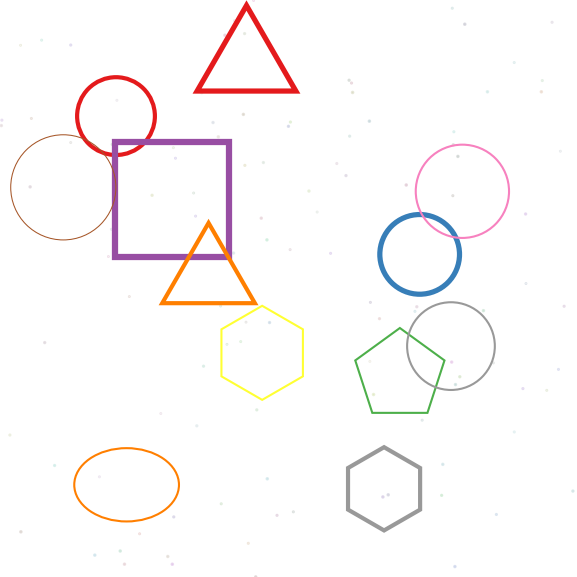[{"shape": "circle", "thickness": 2, "radius": 0.34, "center": [0.201, 0.798]}, {"shape": "triangle", "thickness": 2.5, "radius": 0.49, "center": [0.427, 0.891]}, {"shape": "circle", "thickness": 2.5, "radius": 0.34, "center": [0.727, 0.559]}, {"shape": "pentagon", "thickness": 1, "radius": 0.41, "center": [0.692, 0.35]}, {"shape": "square", "thickness": 3, "radius": 0.5, "center": [0.298, 0.654]}, {"shape": "triangle", "thickness": 2, "radius": 0.46, "center": [0.361, 0.52]}, {"shape": "oval", "thickness": 1, "radius": 0.45, "center": [0.219, 0.16]}, {"shape": "hexagon", "thickness": 1, "radius": 0.41, "center": [0.454, 0.388]}, {"shape": "circle", "thickness": 0.5, "radius": 0.46, "center": [0.11, 0.675]}, {"shape": "circle", "thickness": 1, "radius": 0.4, "center": [0.801, 0.668]}, {"shape": "circle", "thickness": 1, "radius": 0.38, "center": [0.781, 0.4]}, {"shape": "hexagon", "thickness": 2, "radius": 0.36, "center": [0.665, 0.153]}]